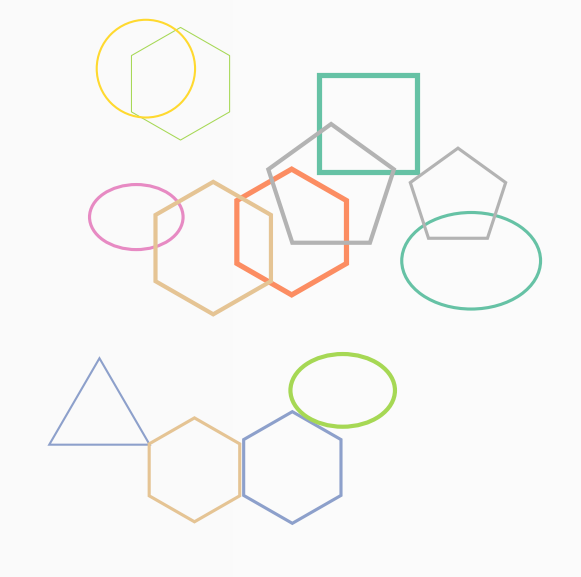[{"shape": "oval", "thickness": 1.5, "radius": 0.6, "center": [0.811, 0.548]}, {"shape": "square", "thickness": 2.5, "radius": 0.42, "center": [0.633, 0.785]}, {"shape": "hexagon", "thickness": 2.5, "radius": 0.54, "center": [0.502, 0.597]}, {"shape": "hexagon", "thickness": 1.5, "radius": 0.48, "center": [0.503, 0.19]}, {"shape": "triangle", "thickness": 1, "radius": 0.5, "center": [0.171, 0.279]}, {"shape": "oval", "thickness": 1.5, "radius": 0.4, "center": [0.234, 0.623]}, {"shape": "hexagon", "thickness": 0.5, "radius": 0.49, "center": [0.311, 0.854]}, {"shape": "oval", "thickness": 2, "radius": 0.45, "center": [0.59, 0.323]}, {"shape": "circle", "thickness": 1, "radius": 0.42, "center": [0.251, 0.88]}, {"shape": "hexagon", "thickness": 2, "radius": 0.57, "center": [0.367, 0.57]}, {"shape": "hexagon", "thickness": 1.5, "radius": 0.45, "center": [0.335, 0.186]}, {"shape": "pentagon", "thickness": 1.5, "radius": 0.43, "center": [0.788, 0.656]}, {"shape": "pentagon", "thickness": 2, "radius": 0.57, "center": [0.57, 0.671]}]